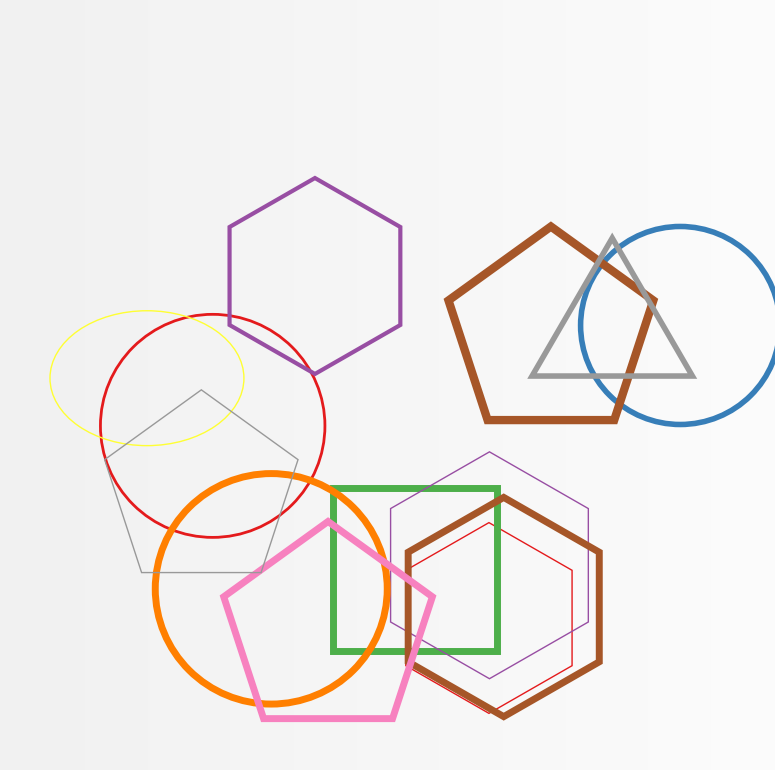[{"shape": "circle", "thickness": 1, "radius": 0.72, "center": [0.274, 0.447]}, {"shape": "hexagon", "thickness": 0.5, "radius": 0.62, "center": [0.631, 0.197]}, {"shape": "circle", "thickness": 2, "radius": 0.64, "center": [0.878, 0.577]}, {"shape": "square", "thickness": 2.5, "radius": 0.53, "center": [0.536, 0.26]}, {"shape": "hexagon", "thickness": 0.5, "radius": 0.74, "center": [0.632, 0.266]}, {"shape": "hexagon", "thickness": 1.5, "radius": 0.64, "center": [0.406, 0.642]}, {"shape": "circle", "thickness": 2.5, "radius": 0.75, "center": [0.35, 0.235]}, {"shape": "oval", "thickness": 0.5, "radius": 0.63, "center": [0.19, 0.509]}, {"shape": "hexagon", "thickness": 2.5, "radius": 0.71, "center": [0.65, 0.212]}, {"shape": "pentagon", "thickness": 3, "radius": 0.69, "center": [0.711, 0.567]}, {"shape": "pentagon", "thickness": 2.5, "radius": 0.71, "center": [0.423, 0.181]}, {"shape": "triangle", "thickness": 2, "radius": 0.6, "center": [0.79, 0.571]}, {"shape": "pentagon", "thickness": 0.5, "radius": 0.66, "center": [0.26, 0.363]}]